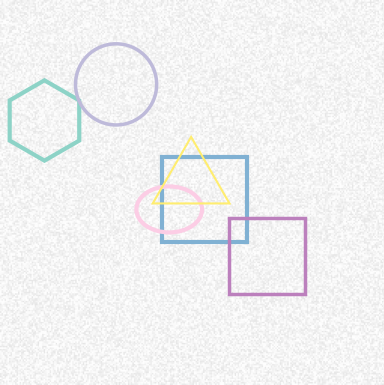[{"shape": "hexagon", "thickness": 3, "radius": 0.52, "center": [0.115, 0.687]}, {"shape": "circle", "thickness": 2.5, "radius": 0.53, "center": [0.302, 0.781]}, {"shape": "square", "thickness": 3, "radius": 0.55, "center": [0.532, 0.481]}, {"shape": "oval", "thickness": 3, "radius": 0.43, "center": [0.44, 0.456]}, {"shape": "square", "thickness": 2.5, "radius": 0.49, "center": [0.694, 0.334]}, {"shape": "triangle", "thickness": 1.5, "radius": 0.58, "center": [0.496, 0.529]}]